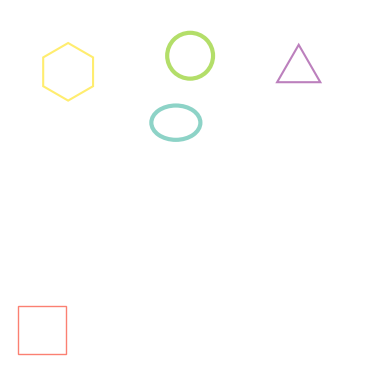[{"shape": "oval", "thickness": 3, "radius": 0.32, "center": [0.457, 0.681]}, {"shape": "square", "thickness": 1, "radius": 0.31, "center": [0.109, 0.143]}, {"shape": "circle", "thickness": 3, "radius": 0.3, "center": [0.494, 0.855]}, {"shape": "triangle", "thickness": 1.5, "radius": 0.32, "center": [0.776, 0.819]}, {"shape": "hexagon", "thickness": 1.5, "radius": 0.37, "center": [0.177, 0.813]}]